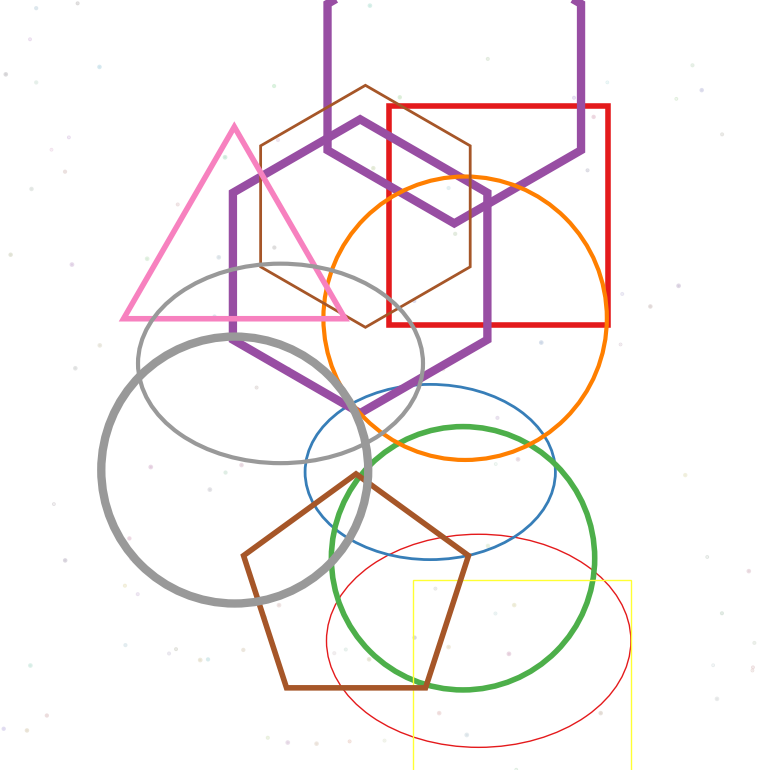[{"shape": "oval", "thickness": 0.5, "radius": 0.99, "center": [0.622, 0.168]}, {"shape": "square", "thickness": 2, "radius": 0.71, "center": [0.647, 0.72]}, {"shape": "oval", "thickness": 1, "radius": 0.81, "center": [0.559, 0.387]}, {"shape": "circle", "thickness": 2, "radius": 0.86, "center": [0.601, 0.275]}, {"shape": "hexagon", "thickness": 3, "radius": 0.95, "center": [0.59, 0.9]}, {"shape": "hexagon", "thickness": 3, "radius": 0.95, "center": [0.468, 0.654]}, {"shape": "circle", "thickness": 1.5, "radius": 0.92, "center": [0.604, 0.587]}, {"shape": "square", "thickness": 0.5, "radius": 0.71, "center": [0.677, 0.105]}, {"shape": "hexagon", "thickness": 1, "radius": 0.79, "center": [0.475, 0.732]}, {"shape": "pentagon", "thickness": 2, "radius": 0.77, "center": [0.462, 0.231]}, {"shape": "triangle", "thickness": 2, "radius": 0.83, "center": [0.304, 0.669]}, {"shape": "circle", "thickness": 3, "radius": 0.87, "center": [0.305, 0.39]}, {"shape": "oval", "thickness": 1.5, "radius": 0.93, "center": [0.364, 0.528]}]